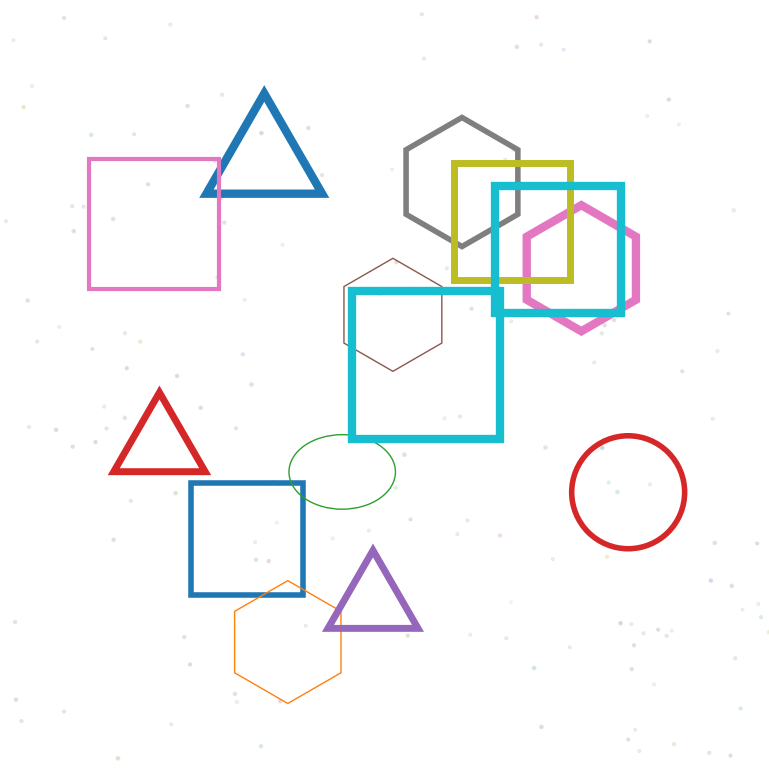[{"shape": "triangle", "thickness": 3, "radius": 0.43, "center": [0.343, 0.792]}, {"shape": "square", "thickness": 2, "radius": 0.36, "center": [0.321, 0.3]}, {"shape": "hexagon", "thickness": 0.5, "radius": 0.4, "center": [0.374, 0.166]}, {"shape": "oval", "thickness": 0.5, "radius": 0.35, "center": [0.444, 0.387]}, {"shape": "triangle", "thickness": 2.5, "radius": 0.34, "center": [0.207, 0.422]}, {"shape": "circle", "thickness": 2, "radius": 0.37, "center": [0.816, 0.361]}, {"shape": "triangle", "thickness": 2.5, "radius": 0.34, "center": [0.484, 0.218]}, {"shape": "hexagon", "thickness": 0.5, "radius": 0.37, "center": [0.51, 0.591]}, {"shape": "hexagon", "thickness": 3, "radius": 0.41, "center": [0.755, 0.652]}, {"shape": "square", "thickness": 1.5, "radius": 0.42, "center": [0.2, 0.709]}, {"shape": "hexagon", "thickness": 2, "radius": 0.42, "center": [0.6, 0.764]}, {"shape": "square", "thickness": 2.5, "radius": 0.38, "center": [0.665, 0.712]}, {"shape": "square", "thickness": 3, "radius": 0.48, "center": [0.553, 0.526]}, {"shape": "square", "thickness": 3, "radius": 0.41, "center": [0.724, 0.676]}]